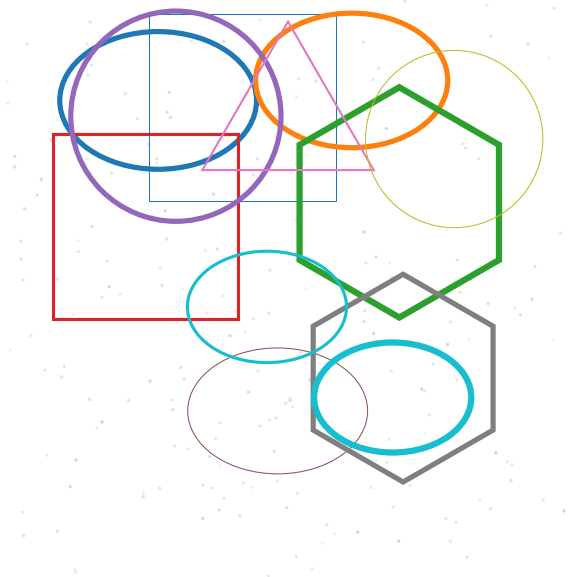[{"shape": "oval", "thickness": 2.5, "radius": 0.85, "center": [0.274, 0.825]}, {"shape": "square", "thickness": 0.5, "radius": 0.81, "center": [0.42, 0.813]}, {"shape": "oval", "thickness": 2.5, "radius": 0.83, "center": [0.609, 0.86]}, {"shape": "hexagon", "thickness": 3, "radius": 1.0, "center": [0.691, 0.649]}, {"shape": "square", "thickness": 1.5, "radius": 0.8, "center": [0.252, 0.607]}, {"shape": "circle", "thickness": 2.5, "radius": 0.91, "center": [0.305, 0.798]}, {"shape": "oval", "thickness": 0.5, "radius": 0.78, "center": [0.481, 0.288]}, {"shape": "triangle", "thickness": 1, "radius": 0.86, "center": [0.499, 0.79]}, {"shape": "hexagon", "thickness": 2.5, "radius": 0.9, "center": [0.698, 0.344]}, {"shape": "circle", "thickness": 0.5, "radius": 0.77, "center": [0.786, 0.758]}, {"shape": "oval", "thickness": 1.5, "radius": 0.69, "center": [0.462, 0.468]}, {"shape": "oval", "thickness": 3, "radius": 0.68, "center": [0.68, 0.311]}]